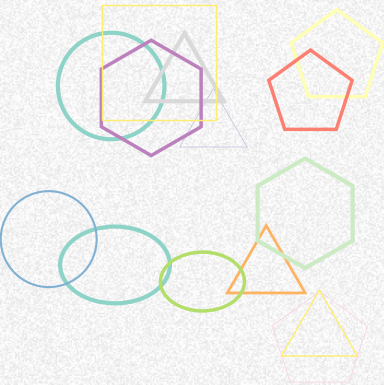[{"shape": "circle", "thickness": 3, "radius": 0.69, "center": [0.289, 0.777]}, {"shape": "oval", "thickness": 3, "radius": 0.71, "center": [0.299, 0.312]}, {"shape": "pentagon", "thickness": 2.5, "radius": 0.62, "center": [0.875, 0.85]}, {"shape": "triangle", "thickness": 0.5, "radius": 0.51, "center": [0.554, 0.669]}, {"shape": "pentagon", "thickness": 2.5, "radius": 0.57, "center": [0.806, 0.756]}, {"shape": "circle", "thickness": 1.5, "radius": 0.62, "center": [0.127, 0.379]}, {"shape": "triangle", "thickness": 2, "radius": 0.58, "center": [0.692, 0.297]}, {"shape": "oval", "thickness": 2.5, "radius": 0.55, "center": [0.526, 0.269]}, {"shape": "pentagon", "thickness": 0.5, "radius": 0.65, "center": [0.83, 0.113]}, {"shape": "triangle", "thickness": 3, "radius": 0.59, "center": [0.479, 0.796]}, {"shape": "hexagon", "thickness": 2.5, "radius": 0.75, "center": [0.393, 0.746]}, {"shape": "hexagon", "thickness": 3, "radius": 0.71, "center": [0.793, 0.446]}, {"shape": "triangle", "thickness": 1, "radius": 0.57, "center": [0.83, 0.132]}, {"shape": "square", "thickness": 1, "radius": 0.74, "center": [0.413, 0.837]}]